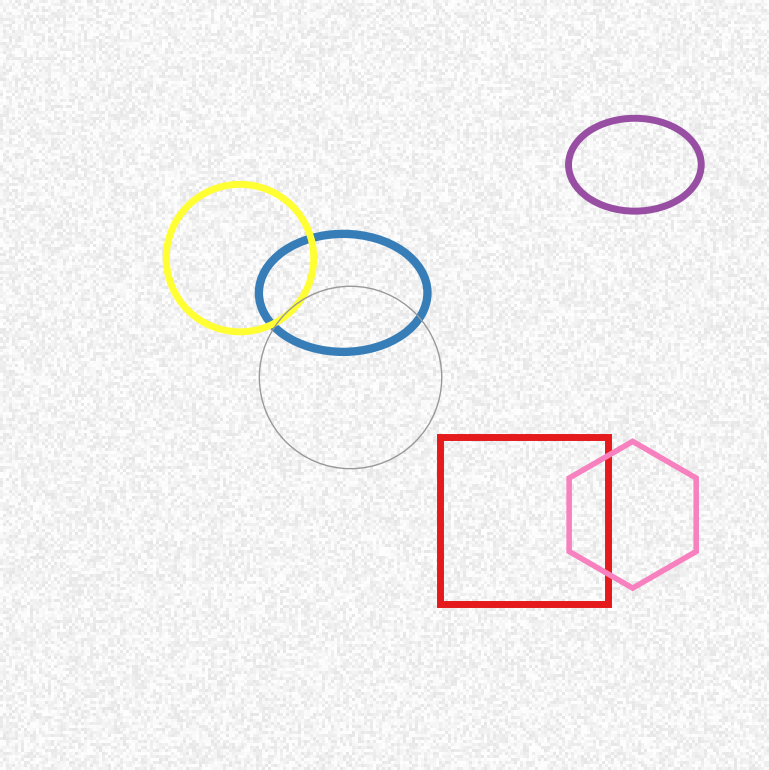[{"shape": "square", "thickness": 2.5, "radius": 0.54, "center": [0.681, 0.324]}, {"shape": "oval", "thickness": 3, "radius": 0.55, "center": [0.446, 0.62]}, {"shape": "oval", "thickness": 2.5, "radius": 0.43, "center": [0.825, 0.786]}, {"shape": "circle", "thickness": 2.5, "radius": 0.48, "center": [0.312, 0.665]}, {"shape": "hexagon", "thickness": 2, "radius": 0.48, "center": [0.822, 0.331]}, {"shape": "circle", "thickness": 0.5, "radius": 0.59, "center": [0.455, 0.51]}]